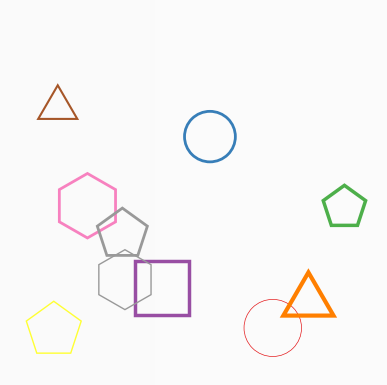[{"shape": "circle", "thickness": 0.5, "radius": 0.37, "center": [0.704, 0.148]}, {"shape": "circle", "thickness": 2, "radius": 0.33, "center": [0.542, 0.645]}, {"shape": "pentagon", "thickness": 2.5, "radius": 0.29, "center": [0.889, 0.461]}, {"shape": "square", "thickness": 2.5, "radius": 0.35, "center": [0.418, 0.253]}, {"shape": "triangle", "thickness": 3, "radius": 0.37, "center": [0.796, 0.218]}, {"shape": "pentagon", "thickness": 1, "radius": 0.37, "center": [0.139, 0.143]}, {"shape": "triangle", "thickness": 1.5, "radius": 0.29, "center": [0.149, 0.72]}, {"shape": "hexagon", "thickness": 2, "radius": 0.42, "center": [0.226, 0.466]}, {"shape": "hexagon", "thickness": 1, "radius": 0.39, "center": [0.322, 0.274]}, {"shape": "pentagon", "thickness": 2, "radius": 0.34, "center": [0.316, 0.392]}]